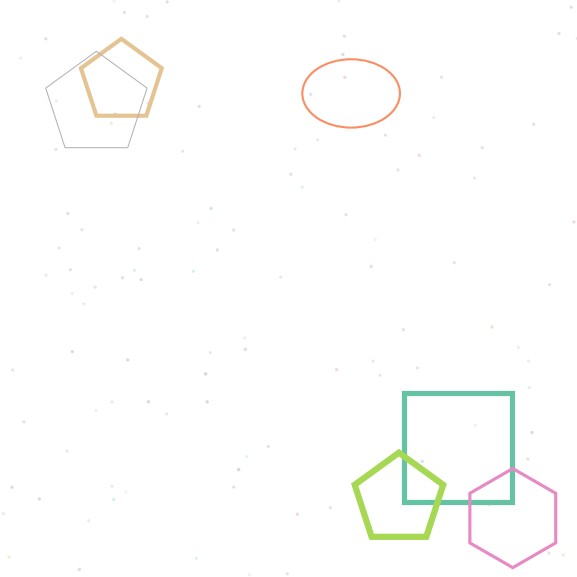[{"shape": "square", "thickness": 2.5, "radius": 0.47, "center": [0.793, 0.224]}, {"shape": "oval", "thickness": 1, "radius": 0.42, "center": [0.608, 0.837]}, {"shape": "hexagon", "thickness": 1.5, "radius": 0.43, "center": [0.888, 0.102]}, {"shape": "pentagon", "thickness": 3, "radius": 0.4, "center": [0.691, 0.135]}, {"shape": "pentagon", "thickness": 2, "radius": 0.37, "center": [0.21, 0.858]}, {"shape": "pentagon", "thickness": 0.5, "radius": 0.46, "center": [0.167, 0.818]}]